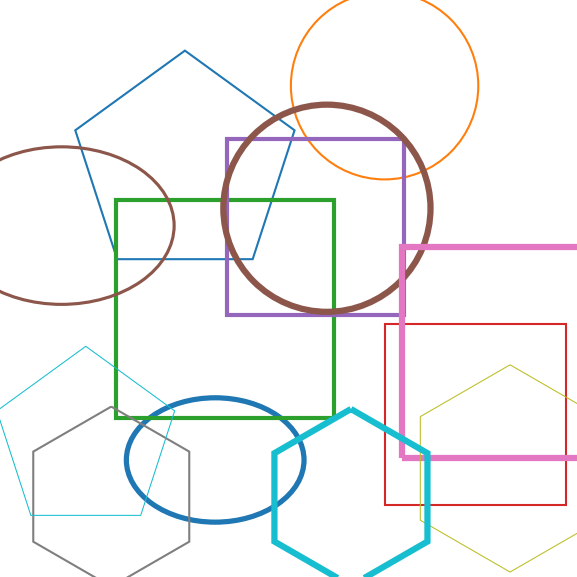[{"shape": "pentagon", "thickness": 1, "radius": 1.0, "center": [0.32, 0.712]}, {"shape": "oval", "thickness": 2.5, "radius": 0.77, "center": [0.373, 0.203]}, {"shape": "circle", "thickness": 1, "radius": 0.81, "center": [0.666, 0.851]}, {"shape": "square", "thickness": 2, "radius": 0.94, "center": [0.39, 0.464]}, {"shape": "square", "thickness": 1, "radius": 0.78, "center": [0.824, 0.282]}, {"shape": "square", "thickness": 2, "radius": 0.76, "center": [0.546, 0.606]}, {"shape": "circle", "thickness": 3, "radius": 0.9, "center": [0.566, 0.639]}, {"shape": "oval", "thickness": 1.5, "radius": 0.97, "center": [0.107, 0.608]}, {"shape": "square", "thickness": 3, "radius": 0.91, "center": [0.879, 0.389]}, {"shape": "hexagon", "thickness": 1, "radius": 0.78, "center": [0.193, 0.139]}, {"shape": "hexagon", "thickness": 0.5, "radius": 0.9, "center": [0.883, 0.188]}, {"shape": "pentagon", "thickness": 0.5, "radius": 0.81, "center": [0.149, 0.238]}, {"shape": "hexagon", "thickness": 3, "radius": 0.76, "center": [0.608, 0.138]}]